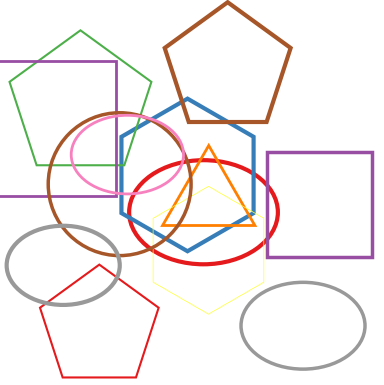[{"shape": "oval", "thickness": 3, "radius": 0.97, "center": [0.529, 0.449]}, {"shape": "pentagon", "thickness": 1.5, "radius": 0.81, "center": [0.258, 0.151]}, {"shape": "hexagon", "thickness": 3, "radius": 0.99, "center": [0.487, 0.546]}, {"shape": "pentagon", "thickness": 1.5, "radius": 0.97, "center": [0.209, 0.727]}, {"shape": "square", "thickness": 2, "radius": 0.88, "center": [0.127, 0.666]}, {"shape": "square", "thickness": 2.5, "radius": 0.68, "center": [0.829, 0.469]}, {"shape": "triangle", "thickness": 2, "radius": 0.69, "center": [0.542, 0.484]}, {"shape": "hexagon", "thickness": 0.5, "radius": 0.83, "center": [0.541, 0.35]}, {"shape": "pentagon", "thickness": 3, "radius": 0.86, "center": [0.591, 0.822]}, {"shape": "circle", "thickness": 2.5, "radius": 0.93, "center": [0.311, 0.522]}, {"shape": "oval", "thickness": 2, "radius": 0.73, "center": [0.331, 0.598]}, {"shape": "oval", "thickness": 2.5, "radius": 0.81, "center": [0.787, 0.154]}, {"shape": "oval", "thickness": 3, "radius": 0.73, "center": [0.164, 0.311]}]